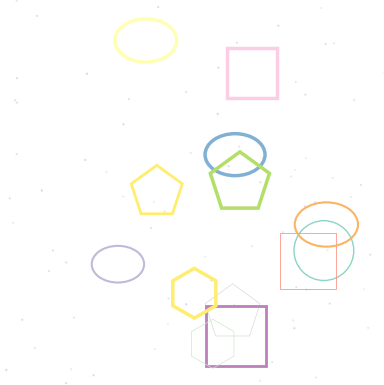[{"shape": "circle", "thickness": 1, "radius": 0.39, "center": [0.841, 0.349]}, {"shape": "oval", "thickness": 2.5, "radius": 0.4, "center": [0.379, 0.895]}, {"shape": "oval", "thickness": 1.5, "radius": 0.34, "center": [0.306, 0.314]}, {"shape": "square", "thickness": 0.5, "radius": 0.36, "center": [0.801, 0.321]}, {"shape": "oval", "thickness": 2.5, "radius": 0.39, "center": [0.61, 0.598]}, {"shape": "oval", "thickness": 1.5, "radius": 0.41, "center": [0.848, 0.417]}, {"shape": "pentagon", "thickness": 2.5, "radius": 0.4, "center": [0.623, 0.525]}, {"shape": "square", "thickness": 2.5, "radius": 0.32, "center": [0.655, 0.81]}, {"shape": "pentagon", "thickness": 0.5, "radius": 0.37, "center": [0.604, 0.188]}, {"shape": "square", "thickness": 2, "radius": 0.39, "center": [0.613, 0.128]}, {"shape": "hexagon", "thickness": 0.5, "radius": 0.32, "center": [0.553, 0.107]}, {"shape": "pentagon", "thickness": 2, "radius": 0.35, "center": [0.407, 0.501]}, {"shape": "hexagon", "thickness": 2.5, "radius": 0.32, "center": [0.505, 0.238]}]